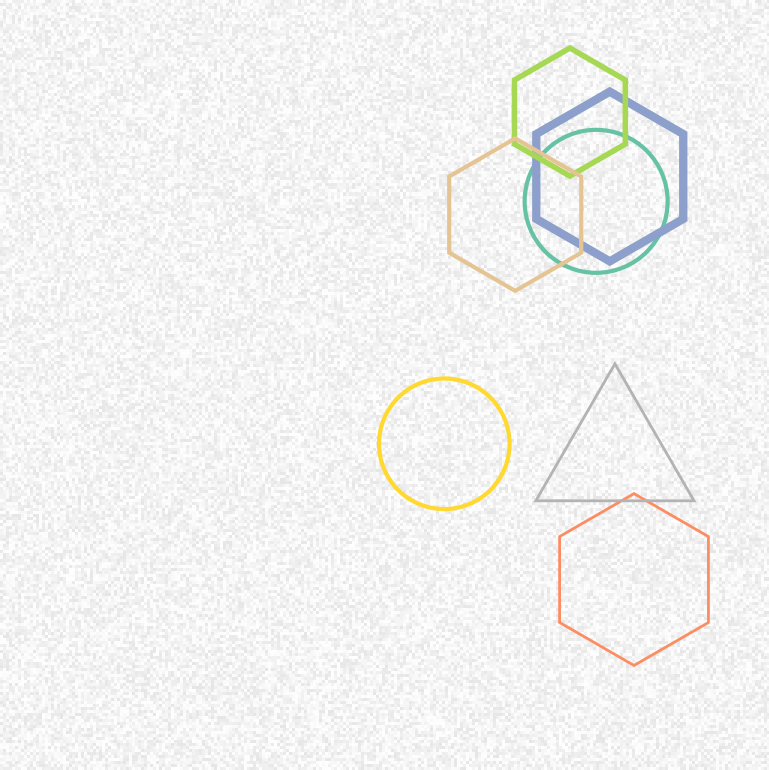[{"shape": "circle", "thickness": 1.5, "radius": 0.46, "center": [0.774, 0.739]}, {"shape": "hexagon", "thickness": 1, "radius": 0.56, "center": [0.823, 0.247]}, {"shape": "hexagon", "thickness": 3, "radius": 0.55, "center": [0.792, 0.771]}, {"shape": "hexagon", "thickness": 2, "radius": 0.42, "center": [0.74, 0.854]}, {"shape": "circle", "thickness": 1.5, "radius": 0.42, "center": [0.577, 0.424]}, {"shape": "hexagon", "thickness": 1.5, "radius": 0.5, "center": [0.669, 0.721]}, {"shape": "triangle", "thickness": 1, "radius": 0.59, "center": [0.799, 0.409]}]